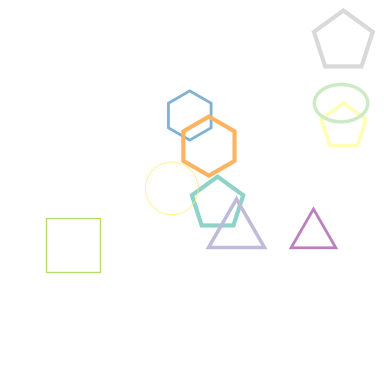[{"shape": "pentagon", "thickness": 3, "radius": 0.35, "center": [0.565, 0.471]}, {"shape": "pentagon", "thickness": 2.5, "radius": 0.3, "center": [0.893, 0.671]}, {"shape": "triangle", "thickness": 2.5, "radius": 0.42, "center": [0.614, 0.399]}, {"shape": "hexagon", "thickness": 2, "radius": 0.32, "center": [0.493, 0.7]}, {"shape": "hexagon", "thickness": 3, "radius": 0.38, "center": [0.543, 0.62]}, {"shape": "square", "thickness": 1, "radius": 0.35, "center": [0.189, 0.363]}, {"shape": "pentagon", "thickness": 3, "radius": 0.4, "center": [0.892, 0.892]}, {"shape": "triangle", "thickness": 2, "radius": 0.34, "center": [0.814, 0.39]}, {"shape": "oval", "thickness": 2.5, "radius": 0.35, "center": [0.886, 0.732]}, {"shape": "circle", "thickness": 0.5, "radius": 0.34, "center": [0.446, 0.511]}]